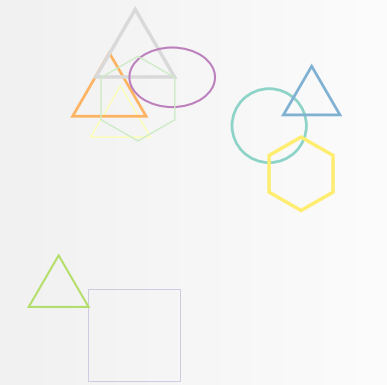[{"shape": "circle", "thickness": 2, "radius": 0.48, "center": [0.695, 0.674]}, {"shape": "triangle", "thickness": 1, "radius": 0.45, "center": [0.311, 0.688]}, {"shape": "square", "thickness": 0.5, "radius": 0.59, "center": [0.345, 0.131]}, {"shape": "triangle", "thickness": 2, "radius": 0.42, "center": [0.804, 0.744]}, {"shape": "triangle", "thickness": 2, "radius": 0.55, "center": [0.282, 0.753]}, {"shape": "triangle", "thickness": 1.5, "radius": 0.45, "center": [0.151, 0.247]}, {"shape": "triangle", "thickness": 2.5, "radius": 0.59, "center": [0.349, 0.859]}, {"shape": "oval", "thickness": 1.5, "radius": 0.55, "center": [0.444, 0.799]}, {"shape": "hexagon", "thickness": 1, "radius": 0.55, "center": [0.356, 0.744]}, {"shape": "hexagon", "thickness": 2.5, "radius": 0.48, "center": [0.777, 0.549]}]